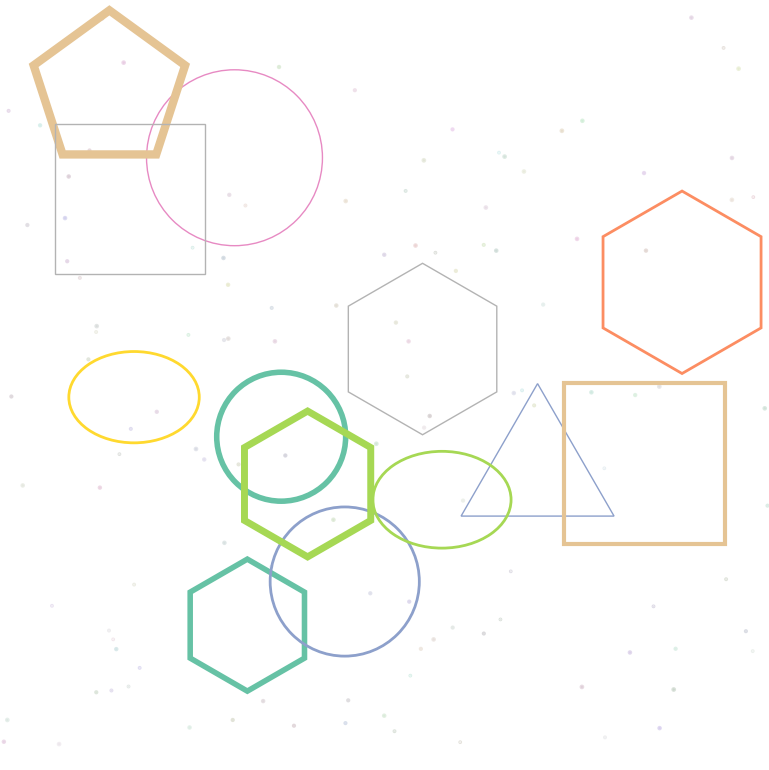[{"shape": "hexagon", "thickness": 2, "radius": 0.43, "center": [0.321, 0.188]}, {"shape": "circle", "thickness": 2, "radius": 0.42, "center": [0.365, 0.433]}, {"shape": "hexagon", "thickness": 1, "radius": 0.59, "center": [0.886, 0.633]}, {"shape": "circle", "thickness": 1, "radius": 0.48, "center": [0.448, 0.245]}, {"shape": "triangle", "thickness": 0.5, "radius": 0.57, "center": [0.698, 0.387]}, {"shape": "circle", "thickness": 0.5, "radius": 0.57, "center": [0.305, 0.795]}, {"shape": "oval", "thickness": 1, "radius": 0.45, "center": [0.574, 0.351]}, {"shape": "hexagon", "thickness": 2.5, "radius": 0.47, "center": [0.399, 0.371]}, {"shape": "oval", "thickness": 1, "radius": 0.42, "center": [0.174, 0.484]}, {"shape": "pentagon", "thickness": 3, "radius": 0.52, "center": [0.142, 0.883]}, {"shape": "square", "thickness": 1.5, "radius": 0.52, "center": [0.837, 0.398]}, {"shape": "square", "thickness": 0.5, "radius": 0.49, "center": [0.169, 0.741]}, {"shape": "hexagon", "thickness": 0.5, "radius": 0.56, "center": [0.549, 0.547]}]